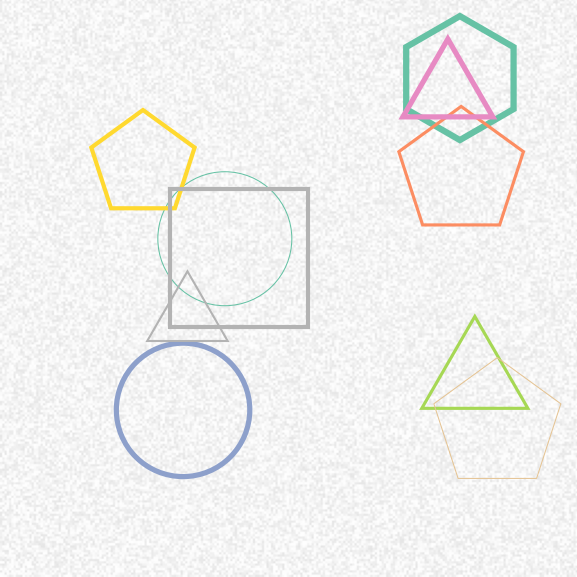[{"shape": "hexagon", "thickness": 3, "radius": 0.54, "center": [0.796, 0.864]}, {"shape": "circle", "thickness": 0.5, "radius": 0.58, "center": [0.389, 0.586]}, {"shape": "pentagon", "thickness": 1.5, "radius": 0.57, "center": [0.799, 0.701]}, {"shape": "circle", "thickness": 2.5, "radius": 0.58, "center": [0.317, 0.289]}, {"shape": "triangle", "thickness": 2.5, "radius": 0.45, "center": [0.775, 0.842]}, {"shape": "triangle", "thickness": 1.5, "radius": 0.53, "center": [0.822, 0.345]}, {"shape": "pentagon", "thickness": 2, "radius": 0.47, "center": [0.248, 0.715]}, {"shape": "pentagon", "thickness": 0.5, "radius": 0.58, "center": [0.861, 0.264]}, {"shape": "square", "thickness": 2, "radius": 0.6, "center": [0.414, 0.553]}, {"shape": "triangle", "thickness": 1, "radius": 0.4, "center": [0.325, 0.449]}]